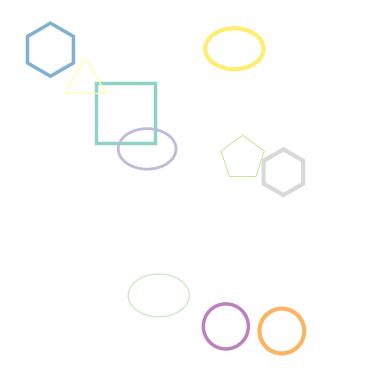[{"shape": "square", "thickness": 2.5, "radius": 0.38, "center": [0.326, 0.706]}, {"shape": "triangle", "thickness": 1, "radius": 0.31, "center": [0.222, 0.788]}, {"shape": "oval", "thickness": 2, "radius": 0.38, "center": [0.382, 0.613]}, {"shape": "hexagon", "thickness": 2.5, "radius": 0.34, "center": [0.131, 0.871]}, {"shape": "circle", "thickness": 3, "radius": 0.29, "center": [0.732, 0.14]}, {"shape": "pentagon", "thickness": 0.5, "radius": 0.3, "center": [0.63, 0.59]}, {"shape": "hexagon", "thickness": 3, "radius": 0.3, "center": [0.736, 0.553]}, {"shape": "circle", "thickness": 2.5, "radius": 0.29, "center": [0.587, 0.152]}, {"shape": "oval", "thickness": 1, "radius": 0.4, "center": [0.412, 0.233]}, {"shape": "oval", "thickness": 3, "radius": 0.38, "center": [0.609, 0.873]}]